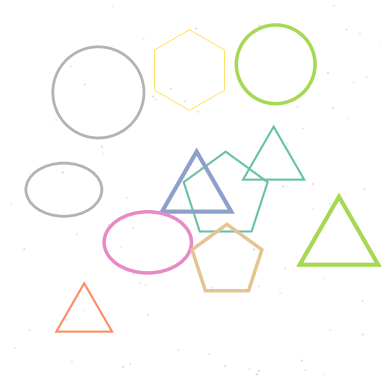[{"shape": "triangle", "thickness": 1.5, "radius": 0.46, "center": [0.711, 0.579]}, {"shape": "pentagon", "thickness": 1.5, "radius": 0.57, "center": [0.586, 0.491]}, {"shape": "triangle", "thickness": 1.5, "radius": 0.42, "center": [0.219, 0.18]}, {"shape": "triangle", "thickness": 3, "radius": 0.52, "center": [0.511, 0.502]}, {"shape": "oval", "thickness": 2.5, "radius": 0.57, "center": [0.384, 0.37]}, {"shape": "triangle", "thickness": 3, "radius": 0.59, "center": [0.88, 0.371]}, {"shape": "circle", "thickness": 2.5, "radius": 0.51, "center": [0.716, 0.833]}, {"shape": "hexagon", "thickness": 0.5, "radius": 0.52, "center": [0.492, 0.818]}, {"shape": "pentagon", "thickness": 2.5, "radius": 0.48, "center": [0.59, 0.322]}, {"shape": "oval", "thickness": 2, "radius": 0.49, "center": [0.166, 0.507]}, {"shape": "circle", "thickness": 2, "radius": 0.59, "center": [0.256, 0.76]}]